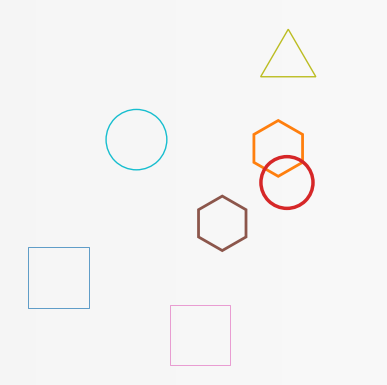[{"shape": "square", "thickness": 0.5, "radius": 0.39, "center": [0.151, 0.279]}, {"shape": "hexagon", "thickness": 2, "radius": 0.36, "center": [0.718, 0.615]}, {"shape": "circle", "thickness": 2.5, "radius": 0.34, "center": [0.741, 0.526]}, {"shape": "hexagon", "thickness": 2, "radius": 0.35, "center": [0.574, 0.42]}, {"shape": "square", "thickness": 0.5, "radius": 0.39, "center": [0.517, 0.129]}, {"shape": "triangle", "thickness": 1, "radius": 0.41, "center": [0.744, 0.842]}, {"shape": "circle", "thickness": 1, "radius": 0.39, "center": [0.352, 0.637]}]